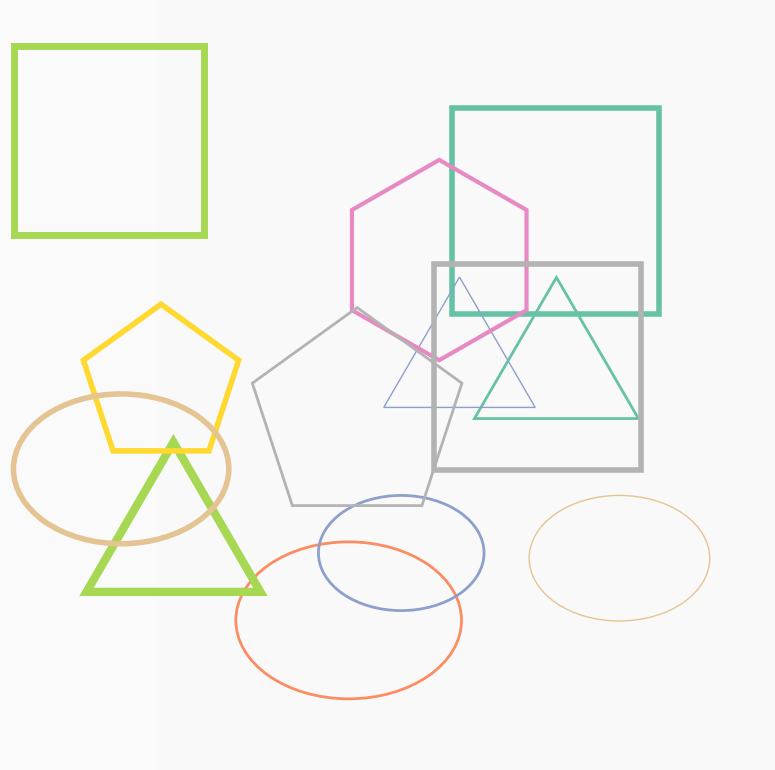[{"shape": "triangle", "thickness": 1, "radius": 0.61, "center": [0.718, 0.518]}, {"shape": "square", "thickness": 2, "radius": 0.67, "center": [0.716, 0.726]}, {"shape": "oval", "thickness": 1, "radius": 0.73, "center": [0.45, 0.194]}, {"shape": "triangle", "thickness": 0.5, "radius": 0.56, "center": [0.593, 0.527]}, {"shape": "oval", "thickness": 1, "radius": 0.53, "center": [0.518, 0.282]}, {"shape": "hexagon", "thickness": 1.5, "radius": 0.65, "center": [0.567, 0.662]}, {"shape": "triangle", "thickness": 3, "radius": 0.65, "center": [0.224, 0.296]}, {"shape": "square", "thickness": 2.5, "radius": 0.61, "center": [0.141, 0.818]}, {"shape": "pentagon", "thickness": 2, "radius": 0.53, "center": [0.208, 0.5]}, {"shape": "oval", "thickness": 0.5, "radius": 0.58, "center": [0.799, 0.275]}, {"shape": "oval", "thickness": 2, "radius": 0.69, "center": [0.156, 0.391]}, {"shape": "square", "thickness": 2, "radius": 0.67, "center": [0.694, 0.523]}, {"shape": "pentagon", "thickness": 1, "radius": 0.71, "center": [0.461, 0.458]}]